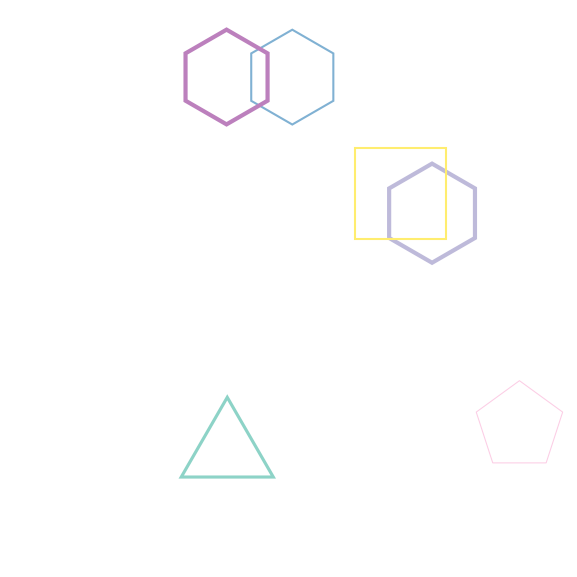[{"shape": "triangle", "thickness": 1.5, "radius": 0.46, "center": [0.394, 0.219]}, {"shape": "hexagon", "thickness": 2, "radius": 0.43, "center": [0.748, 0.63]}, {"shape": "hexagon", "thickness": 1, "radius": 0.41, "center": [0.506, 0.866]}, {"shape": "pentagon", "thickness": 0.5, "radius": 0.39, "center": [0.899, 0.261]}, {"shape": "hexagon", "thickness": 2, "radius": 0.41, "center": [0.392, 0.866]}, {"shape": "square", "thickness": 1, "radius": 0.4, "center": [0.693, 0.664]}]